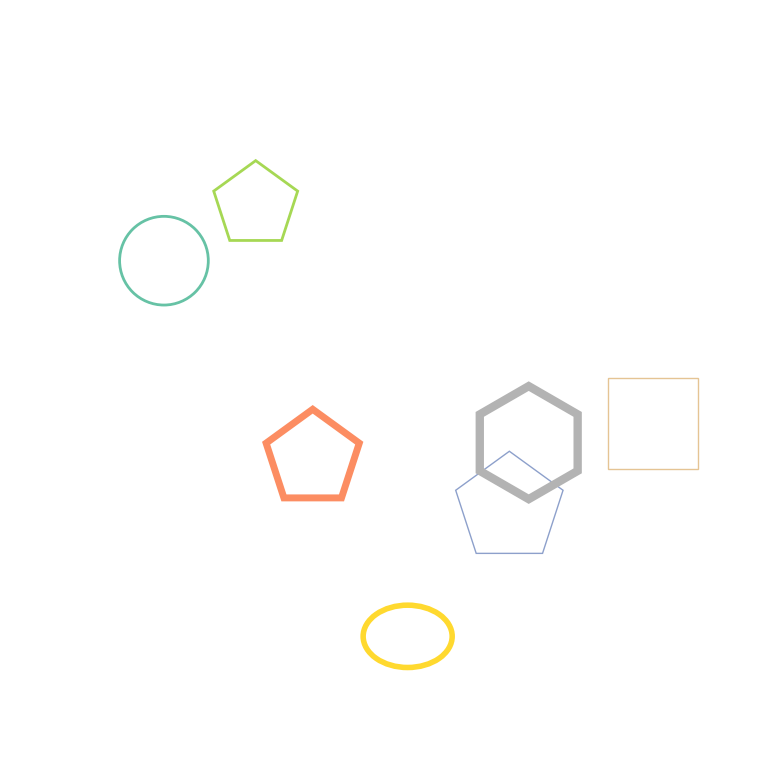[{"shape": "circle", "thickness": 1, "radius": 0.29, "center": [0.213, 0.661]}, {"shape": "pentagon", "thickness": 2.5, "radius": 0.32, "center": [0.406, 0.405]}, {"shape": "pentagon", "thickness": 0.5, "radius": 0.37, "center": [0.662, 0.341]}, {"shape": "pentagon", "thickness": 1, "radius": 0.29, "center": [0.332, 0.734]}, {"shape": "oval", "thickness": 2, "radius": 0.29, "center": [0.529, 0.174]}, {"shape": "square", "thickness": 0.5, "radius": 0.29, "center": [0.848, 0.45]}, {"shape": "hexagon", "thickness": 3, "radius": 0.37, "center": [0.687, 0.425]}]